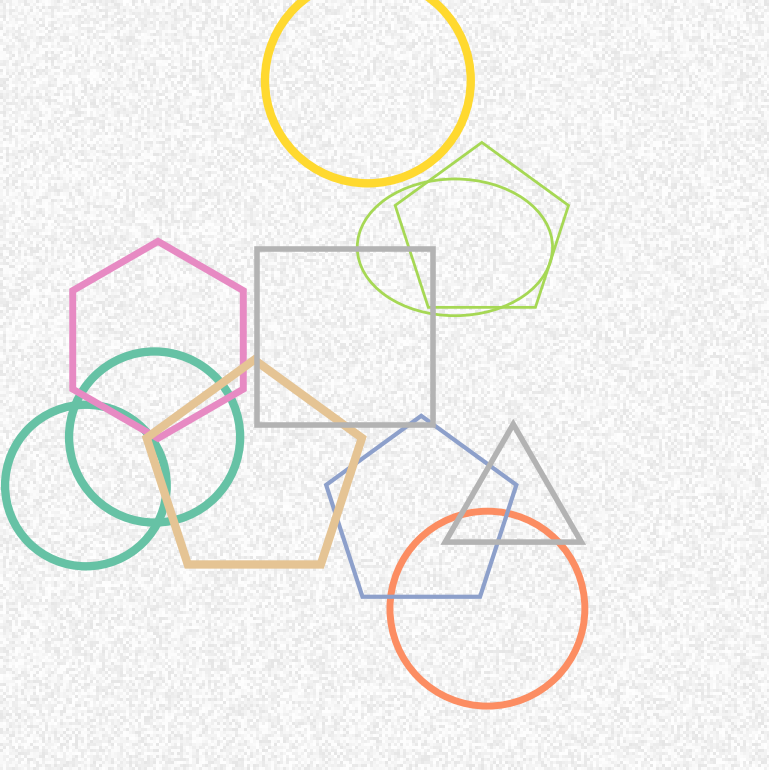[{"shape": "circle", "thickness": 3, "radius": 0.52, "center": [0.112, 0.369]}, {"shape": "circle", "thickness": 3, "radius": 0.56, "center": [0.201, 0.432]}, {"shape": "circle", "thickness": 2.5, "radius": 0.63, "center": [0.633, 0.21]}, {"shape": "pentagon", "thickness": 1.5, "radius": 0.65, "center": [0.547, 0.33]}, {"shape": "hexagon", "thickness": 2.5, "radius": 0.64, "center": [0.205, 0.559]}, {"shape": "oval", "thickness": 1, "radius": 0.63, "center": [0.591, 0.679]}, {"shape": "pentagon", "thickness": 1, "radius": 0.59, "center": [0.626, 0.697]}, {"shape": "circle", "thickness": 3, "radius": 0.67, "center": [0.478, 0.896]}, {"shape": "pentagon", "thickness": 3, "radius": 0.73, "center": [0.33, 0.386]}, {"shape": "triangle", "thickness": 2, "radius": 0.51, "center": [0.667, 0.347]}, {"shape": "square", "thickness": 2, "radius": 0.57, "center": [0.448, 0.562]}]